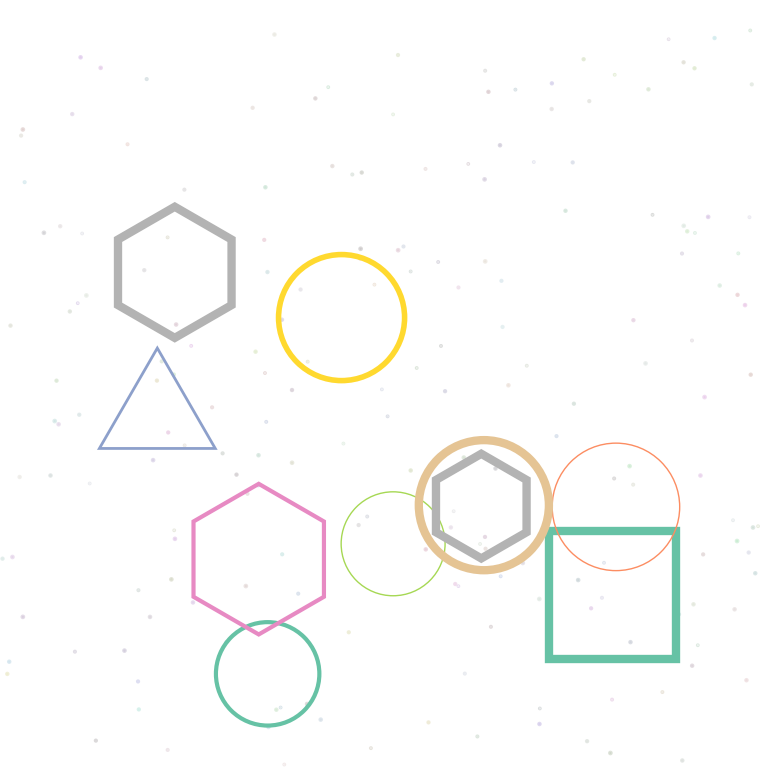[{"shape": "square", "thickness": 3, "radius": 0.41, "center": [0.796, 0.227]}, {"shape": "circle", "thickness": 1.5, "radius": 0.34, "center": [0.348, 0.125]}, {"shape": "circle", "thickness": 0.5, "radius": 0.41, "center": [0.8, 0.342]}, {"shape": "triangle", "thickness": 1, "radius": 0.43, "center": [0.204, 0.461]}, {"shape": "hexagon", "thickness": 1.5, "radius": 0.49, "center": [0.336, 0.274]}, {"shape": "circle", "thickness": 0.5, "radius": 0.34, "center": [0.511, 0.294]}, {"shape": "circle", "thickness": 2, "radius": 0.41, "center": [0.444, 0.588]}, {"shape": "circle", "thickness": 3, "radius": 0.42, "center": [0.628, 0.344]}, {"shape": "hexagon", "thickness": 3, "radius": 0.43, "center": [0.227, 0.646]}, {"shape": "hexagon", "thickness": 3, "radius": 0.34, "center": [0.625, 0.343]}]